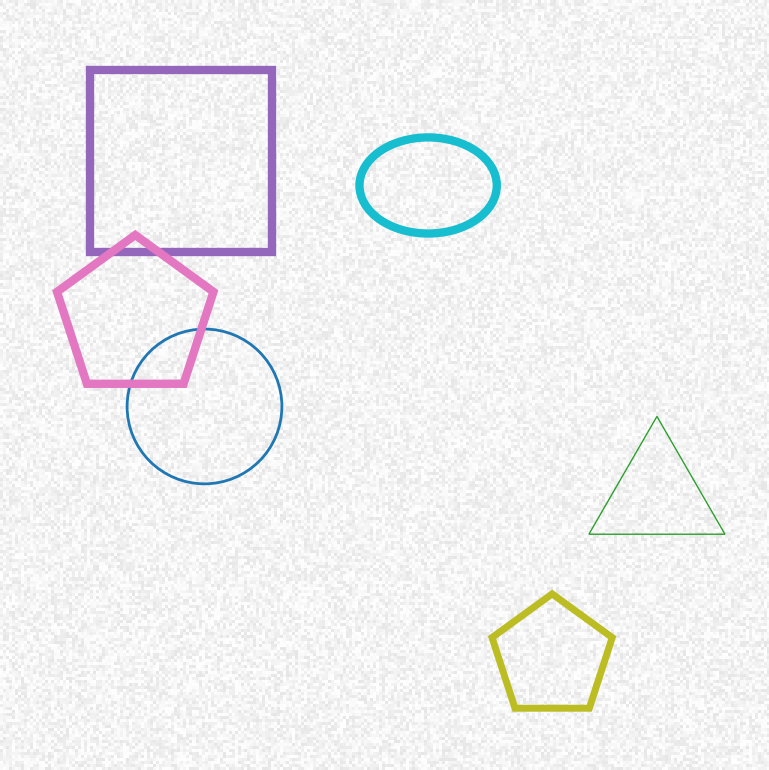[{"shape": "circle", "thickness": 1, "radius": 0.5, "center": [0.266, 0.472]}, {"shape": "triangle", "thickness": 0.5, "radius": 0.51, "center": [0.853, 0.357]}, {"shape": "square", "thickness": 3, "radius": 0.59, "center": [0.235, 0.791]}, {"shape": "pentagon", "thickness": 3, "radius": 0.53, "center": [0.176, 0.588]}, {"shape": "pentagon", "thickness": 2.5, "radius": 0.41, "center": [0.717, 0.147]}, {"shape": "oval", "thickness": 3, "radius": 0.45, "center": [0.556, 0.759]}]